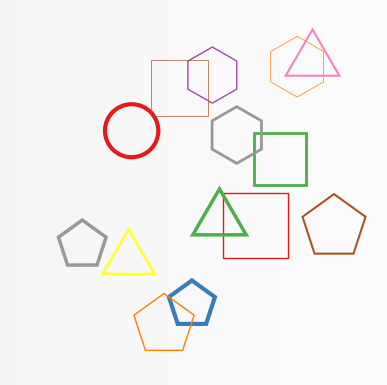[{"shape": "circle", "thickness": 3, "radius": 0.34, "center": [0.34, 0.66]}, {"shape": "square", "thickness": 1, "radius": 0.42, "center": [0.659, 0.413]}, {"shape": "pentagon", "thickness": 3, "radius": 0.31, "center": [0.495, 0.209]}, {"shape": "square", "thickness": 2, "radius": 0.34, "center": [0.722, 0.588]}, {"shape": "triangle", "thickness": 2.5, "radius": 0.4, "center": [0.566, 0.43]}, {"shape": "hexagon", "thickness": 1, "radius": 0.36, "center": [0.548, 0.805]}, {"shape": "hexagon", "thickness": 0.5, "radius": 0.39, "center": [0.767, 0.827]}, {"shape": "pentagon", "thickness": 1, "radius": 0.41, "center": [0.423, 0.156]}, {"shape": "triangle", "thickness": 2, "radius": 0.39, "center": [0.332, 0.327]}, {"shape": "pentagon", "thickness": 1.5, "radius": 0.43, "center": [0.862, 0.41]}, {"shape": "square", "thickness": 0.5, "radius": 0.36, "center": [0.463, 0.771]}, {"shape": "triangle", "thickness": 1.5, "radius": 0.4, "center": [0.807, 0.843]}, {"shape": "pentagon", "thickness": 2.5, "radius": 0.32, "center": [0.212, 0.364]}, {"shape": "hexagon", "thickness": 2, "radius": 0.37, "center": [0.611, 0.649]}]